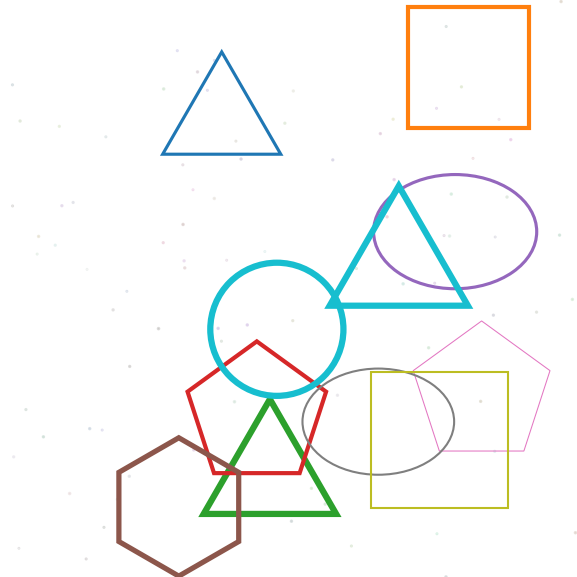[{"shape": "triangle", "thickness": 1.5, "radius": 0.59, "center": [0.384, 0.791]}, {"shape": "square", "thickness": 2, "radius": 0.52, "center": [0.812, 0.883]}, {"shape": "triangle", "thickness": 3, "radius": 0.66, "center": [0.467, 0.175]}, {"shape": "pentagon", "thickness": 2, "radius": 0.63, "center": [0.445, 0.282]}, {"shape": "oval", "thickness": 1.5, "radius": 0.71, "center": [0.788, 0.598]}, {"shape": "hexagon", "thickness": 2.5, "radius": 0.6, "center": [0.31, 0.121]}, {"shape": "pentagon", "thickness": 0.5, "radius": 0.62, "center": [0.834, 0.319]}, {"shape": "oval", "thickness": 1, "radius": 0.66, "center": [0.655, 0.269]}, {"shape": "square", "thickness": 1, "radius": 0.59, "center": [0.761, 0.237]}, {"shape": "circle", "thickness": 3, "radius": 0.58, "center": [0.479, 0.429]}, {"shape": "triangle", "thickness": 3, "radius": 0.69, "center": [0.691, 0.539]}]